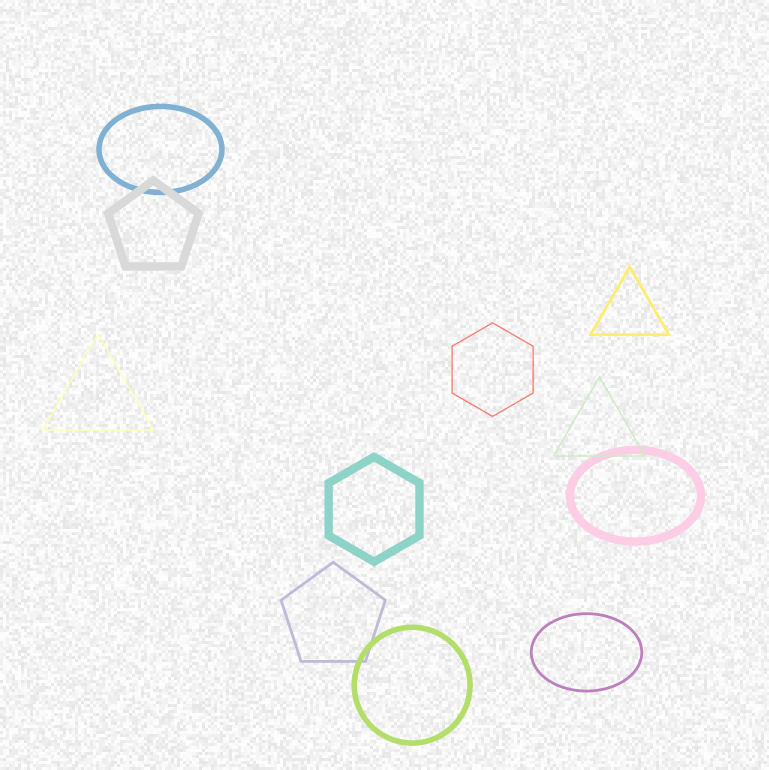[{"shape": "hexagon", "thickness": 3, "radius": 0.34, "center": [0.486, 0.339]}, {"shape": "triangle", "thickness": 0.5, "radius": 0.42, "center": [0.127, 0.483]}, {"shape": "pentagon", "thickness": 1, "radius": 0.36, "center": [0.433, 0.199]}, {"shape": "hexagon", "thickness": 0.5, "radius": 0.3, "center": [0.64, 0.52]}, {"shape": "oval", "thickness": 2, "radius": 0.4, "center": [0.208, 0.806]}, {"shape": "circle", "thickness": 2, "radius": 0.38, "center": [0.535, 0.11]}, {"shape": "oval", "thickness": 3, "radius": 0.43, "center": [0.825, 0.356]}, {"shape": "pentagon", "thickness": 3, "radius": 0.31, "center": [0.199, 0.704]}, {"shape": "oval", "thickness": 1, "radius": 0.36, "center": [0.762, 0.153]}, {"shape": "triangle", "thickness": 0.5, "radius": 0.34, "center": [0.778, 0.442]}, {"shape": "triangle", "thickness": 1, "radius": 0.29, "center": [0.818, 0.595]}]